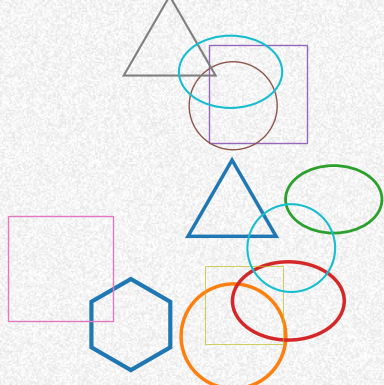[{"shape": "triangle", "thickness": 2.5, "radius": 0.66, "center": [0.603, 0.452]}, {"shape": "hexagon", "thickness": 3, "radius": 0.59, "center": [0.34, 0.157]}, {"shape": "circle", "thickness": 2.5, "radius": 0.68, "center": [0.606, 0.127]}, {"shape": "oval", "thickness": 2, "radius": 0.63, "center": [0.867, 0.482]}, {"shape": "oval", "thickness": 2.5, "radius": 0.73, "center": [0.749, 0.218]}, {"shape": "square", "thickness": 1, "radius": 0.64, "center": [0.67, 0.756]}, {"shape": "circle", "thickness": 1, "radius": 0.57, "center": [0.606, 0.725]}, {"shape": "square", "thickness": 1, "radius": 0.68, "center": [0.158, 0.303]}, {"shape": "triangle", "thickness": 1.5, "radius": 0.69, "center": [0.441, 0.873]}, {"shape": "square", "thickness": 0.5, "radius": 0.51, "center": [0.634, 0.208]}, {"shape": "oval", "thickness": 1.5, "radius": 0.67, "center": [0.599, 0.814]}, {"shape": "circle", "thickness": 1.5, "radius": 0.57, "center": [0.757, 0.356]}]